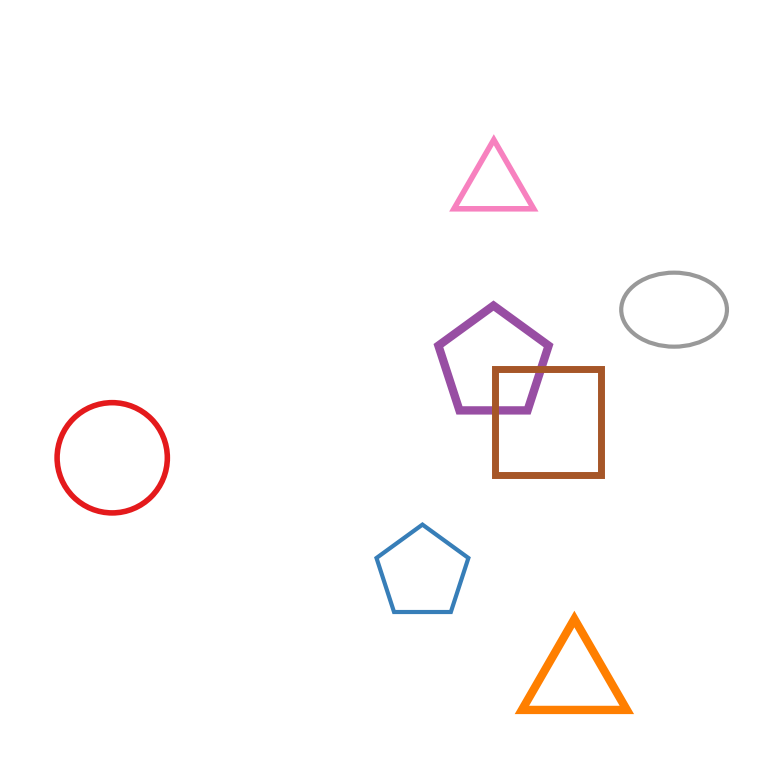[{"shape": "circle", "thickness": 2, "radius": 0.36, "center": [0.146, 0.405]}, {"shape": "pentagon", "thickness": 1.5, "radius": 0.31, "center": [0.549, 0.256]}, {"shape": "pentagon", "thickness": 3, "radius": 0.38, "center": [0.641, 0.528]}, {"shape": "triangle", "thickness": 3, "radius": 0.39, "center": [0.746, 0.117]}, {"shape": "square", "thickness": 2.5, "radius": 0.35, "center": [0.712, 0.452]}, {"shape": "triangle", "thickness": 2, "radius": 0.3, "center": [0.641, 0.759]}, {"shape": "oval", "thickness": 1.5, "radius": 0.34, "center": [0.875, 0.598]}]